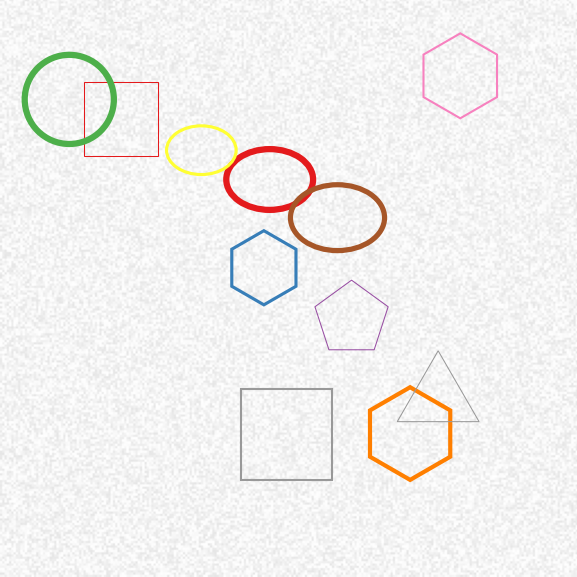[{"shape": "square", "thickness": 0.5, "radius": 0.32, "center": [0.209, 0.794]}, {"shape": "oval", "thickness": 3, "radius": 0.38, "center": [0.467, 0.688]}, {"shape": "hexagon", "thickness": 1.5, "radius": 0.32, "center": [0.457, 0.535]}, {"shape": "circle", "thickness": 3, "radius": 0.39, "center": [0.12, 0.827]}, {"shape": "pentagon", "thickness": 0.5, "radius": 0.33, "center": [0.609, 0.447]}, {"shape": "hexagon", "thickness": 2, "radius": 0.4, "center": [0.71, 0.248]}, {"shape": "oval", "thickness": 1.5, "radius": 0.3, "center": [0.349, 0.739]}, {"shape": "oval", "thickness": 2.5, "radius": 0.41, "center": [0.584, 0.622]}, {"shape": "hexagon", "thickness": 1, "radius": 0.37, "center": [0.797, 0.868]}, {"shape": "triangle", "thickness": 0.5, "radius": 0.41, "center": [0.759, 0.31]}, {"shape": "square", "thickness": 1, "radius": 0.39, "center": [0.496, 0.247]}]